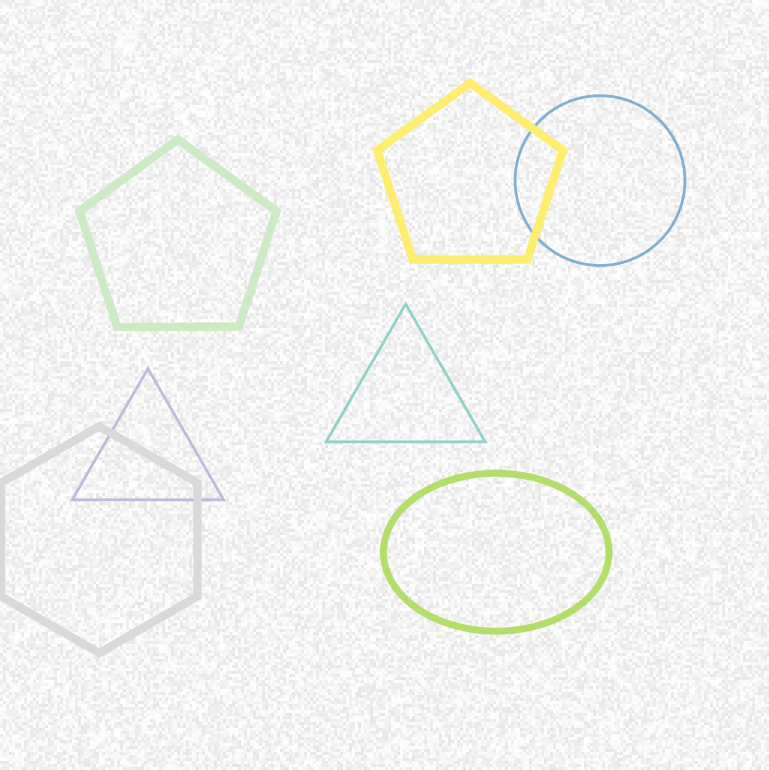[{"shape": "triangle", "thickness": 1, "radius": 0.6, "center": [0.527, 0.486]}, {"shape": "triangle", "thickness": 1, "radius": 0.57, "center": [0.192, 0.408]}, {"shape": "circle", "thickness": 1, "radius": 0.55, "center": [0.779, 0.765]}, {"shape": "oval", "thickness": 2.5, "radius": 0.73, "center": [0.644, 0.283]}, {"shape": "hexagon", "thickness": 3, "radius": 0.74, "center": [0.129, 0.299]}, {"shape": "pentagon", "thickness": 3, "radius": 0.67, "center": [0.231, 0.684]}, {"shape": "pentagon", "thickness": 3, "radius": 0.63, "center": [0.61, 0.766]}]